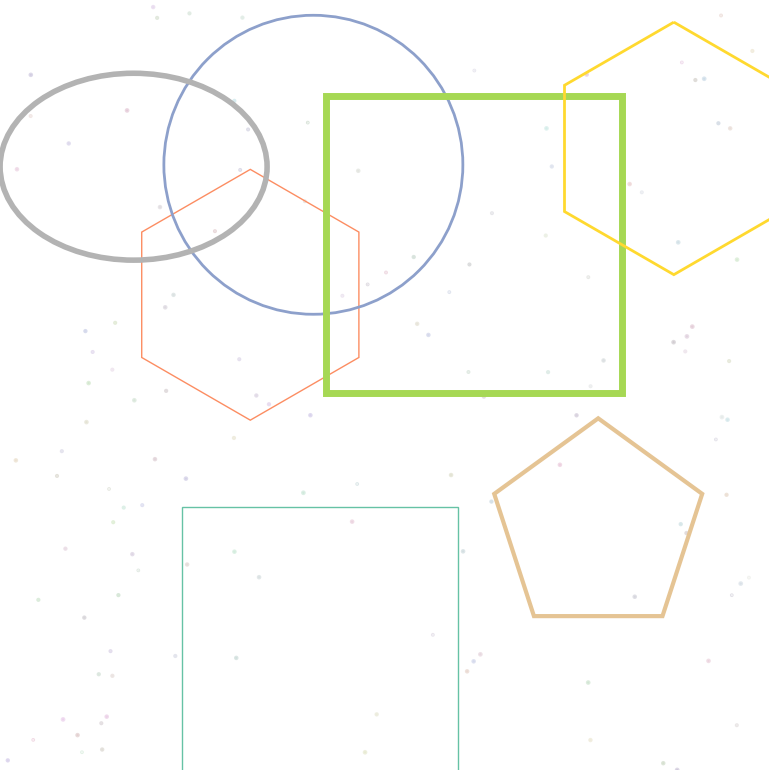[{"shape": "square", "thickness": 0.5, "radius": 0.9, "center": [0.415, 0.163]}, {"shape": "hexagon", "thickness": 0.5, "radius": 0.81, "center": [0.325, 0.617]}, {"shape": "circle", "thickness": 1, "radius": 0.97, "center": [0.407, 0.786]}, {"shape": "square", "thickness": 2.5, "radius": 0.96, "center": [0.615, 0.683]}, {"shape": "hexagon", "thickness": 1, "radius": 0.82, "center": [0.875, 0.807]}, {"shape": "pentagon", "thickness": 1.5, "radius": 0.71, "center": [0.777, 0.315]}, {"shape": "oval", "thickness": 2, "radius": 0.87, "center": [0.174, 0.784]}]